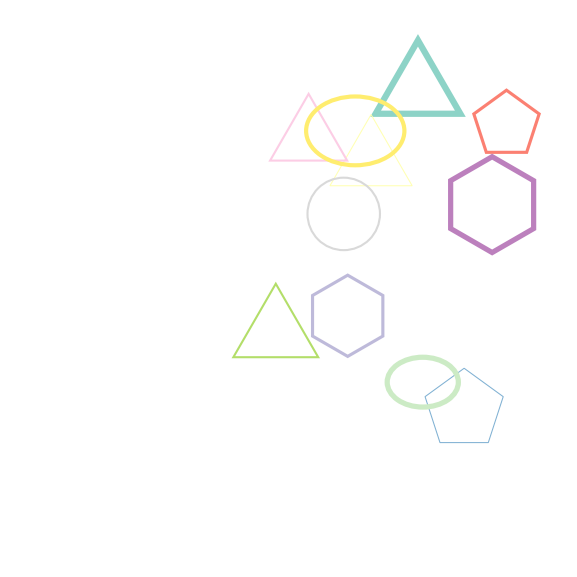[{"shape": "triangle", "thickness": 3, "radius": 0.42, "center": [0.724, 0.845]}, {"shape": "triangle", "thickness": 0.5, "radius": 0.41, "center": [0.643, 0.719]}, {"shape": "hexagon", "thickness": 1.5, "radius": 0.35, "center": [0.602, 0.452]}, {"shape": "pentagon", "thickness": 1.5, "radius": 0.3, "center": [0.877, 0.783]}, {"shape": "pentagon", "thickness": 0.5, "radius": 0.36, "center": [0.804, 0.29]}, {"shape": "triangle", "thickness": 1, "radius": 0.42, "center": [0.478, 0.423]}, {"shape": "triangle", "thickness": 1, "radius": 0.39, "center": [0.534, 0.76]}, {"shape": "circle", "thickness": 1, "radius": 0.31, "center": [0.595, 0.629]}, {"shape": "hexagon", "thickness": 2.5, "radius": 0.41, "center": [0.852, 0.645]}, {"shape": "oval", "thickness": 2.5, "radius": 0.31, "center": [0.732, 0.337]}, {"shape": "oval", "thickness": 2, "radius": 0.43, "center": [0.615, 0.773]}]